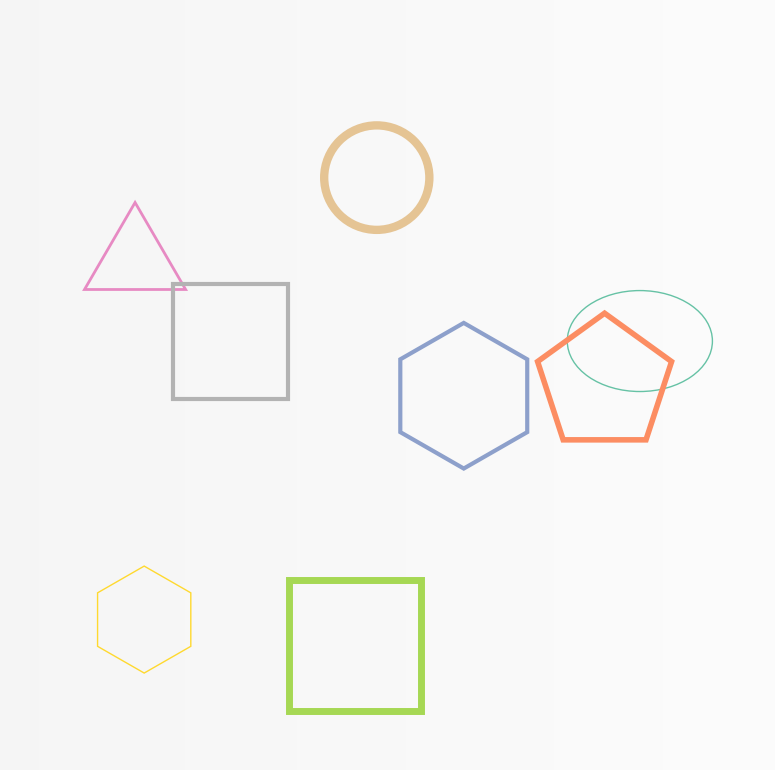[{"shape": "oval", "thickness": 0.5, "radius": 0.47, "center": [0.826, 0.557]}, {"shape": "pentagon", "thickness": 2, "radius": 0.45, "center": [0.78, 0.502]}, {"shape": "hexagon", "thickness": 1.5, "radius": 0.47, "center": [0.598, 0.486]}, {"shape": "triangle", "thickness": 1, "radius": 0.38, "center": [0.174, 0.662]}, {"shape": "square", "thickness": 2.5, "radius": 0.43, "center": [0.458, 0.162]}, {"shape": "hexagon", "thickness": 0.5, "radius": 0.35, "center": [0.186, 0.195]}, {"shape": "circle", "thickness": 3, "radius": 0.34, "center": [0.486, 0.769]}, {"shape": "square", "thickness": 1.5, "radius": 0.37, "center": [0.298, 0.556]}]